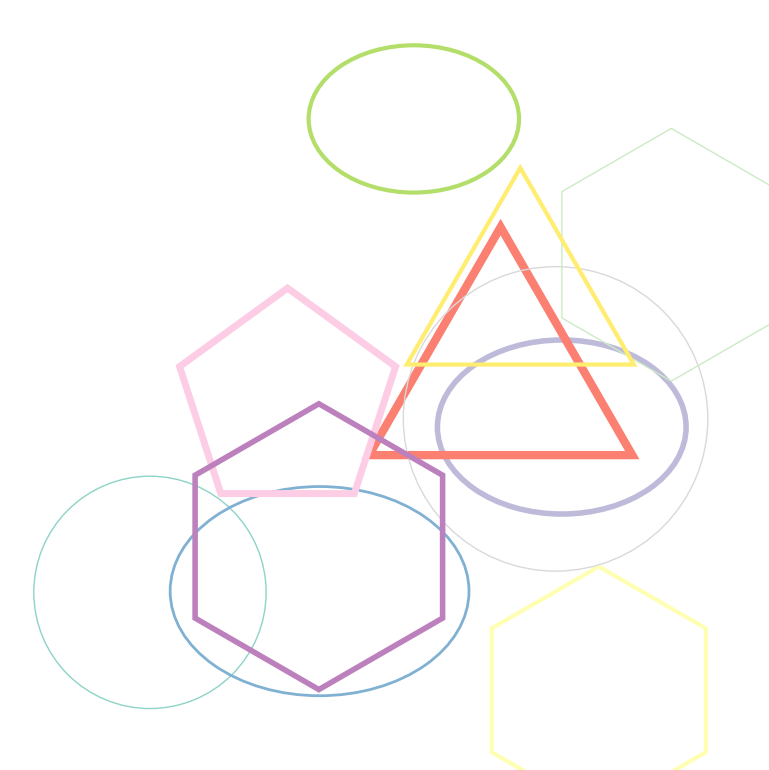[{"shape": "circle", "thickness": 0.5, "radius": 0.75, "center": [0.195, 0.231]}, {"shape": "hexagon", "thickness": 1.5, "radius": 0.8, "center": [0.778, 0.104]}, {"shape": "oval", "thickness": 2, "radius": 0.81, "center": [0.73, 0.445]}, {"shape": "triangle", "thickness": 3, "radius": 0.99, "center": [0.65, 0.508]}, {"shape": "oval", "thickness": 1, "radius": 0.97, "center": [0.415, 0.232]}, {"shape": "oval", "thickness": 1.5, "radius": 0.68, "center": [0.537, 0.846]}, {"shape": "pentagon", "thickness": 2.5, "radius": 0.74, "center": [0.373, 0.478]}, {"shape": "circle", "thickness": 0.5, "radius": 0.99, "center": [0.722, 0.456]}, {"shape": "hexagon", "thickness": 2, "radius": 0.93, "center": [0.414, 0.29]}, {"shape": "hexagon", "thickness": 0.5, "radius": 0.82, "center": [0.872, 0.669]}, {"shape": "triangle", "thickness": 1.5, "radius": 0.85, "center": [0.676, 0.612]}]